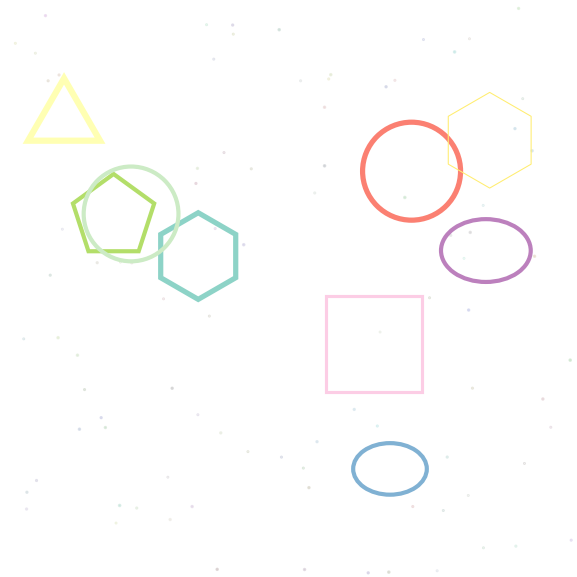[{"shape": "hexagon", "thickness": 2.5, "radius": 0.37, "center": [0.343, 0.556]}, {"shape": "triangle", "thickness": 3, "radius": 0.36, "center": [0.111, 0.791]}, {"shape": "circle", "thickness": 2.5, "radius": 0.42, "center": [0.713, 0.703]}, {"shape": "oval", "thickness": 2, "radius": 0.32, "center": [0.675, 0.187]}, {"shape": "pentagon", "thickness": 2, "radius": 0.37, "center": [0.197, 0.624]}, {"shape": "square", "thickness": 1.5, "radius": 0.42, "center": [0.648, 0.403]}, {"shape": "oval", "thickness": 2, "radius": 0.39, "center": [0.841, 0.565]}, {"shape": "circle", "thickness": 2, "radius": 0.41, "center": [0.227, 0.629]}, {"shape": "hexagon", "thickness": 0.5, "radius": 0.41, "center": [0.848, 0.756]}]